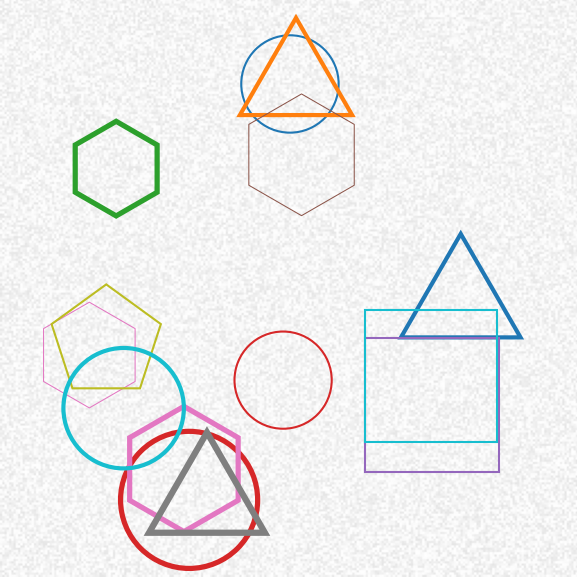[{"shape": "triangle", "thickness": 2, "radius": 0.6, "center": [0.798, 0.475]}, {"shape": "circle", "thickness": 1, "radius": 0.42, "center": [0.502, 0.854]}, {"shape": "triangle", "thickness": 2, "radius": 0.56, "center": [0.513, 0.856]}, {"shape": "hexagon", "thickness": 2.5, "radius": 0.41, "center": [0.201, 0.707]}, {"shape": "circle", "thickness": 2.5, "radius": 0.59, "center": [0.327, 0.134]}, {"shape": "circle", "thickness": 1, "radius": 0.42, "center": [0.49, 0.341]}, {"shape": "square", "thickness": 1, "radius": 0.58, "center": [0.748, 0.298]}, {"shape": "hexagon", "thickness": 0.5, "radius": 0.53, "center": [0.522, 0.731]}, {"shape": "hexagon", "thickness": 0.5, "radius": 0.46, "center": [0.155, 0.384]}, {"shape": "hexagon", "thickness": 2.5, "radius": 0.54, "center": [0.318, 0.187]}, {"shape": "triangle", "thickness": 3, "radius": 0.58, "center": [0.358, 0.135]}, {"shape": "pentagon", "thickness": 1, "radius": 0.5, "center": [0.184, 0.407]}, {"shape": "square", "thickness": 1, "radius": 0.57, "center": [0.746, 0.348]}, {"shape": "circle", "thickness": 2, "radius": 0.52, "center": [0.214, 0.292]}]